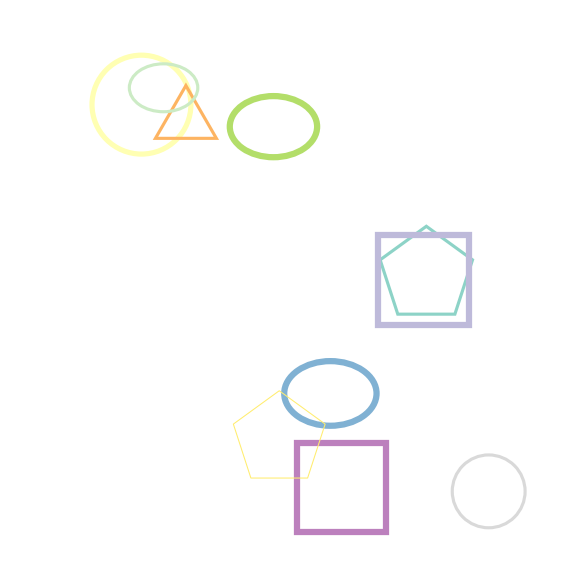[{"shape": "pentagon", "thickness": 1.5, "radius": 0.42, "center": [0.738, 0.523]}, {"shape": "circle", "thickness": 2.5, "radius": 0.43, "center": [0.245, 0.818]}, {"shape": "square", "thickness": 3, "radius": 0.39, "center": [0.733, 0.514]}, {"shape": "oval", "thickness": 3, "radius": 0.4, "center": [0.572, 0.318]}, {"shape": "triangle", "thickness": 1.5, "radius": 0.3, "center": [0.322, 0.79]}, {"shape": "oval", "thickness": 3, "radius": 0.38, "center": [0.474, 0.78]}, {"shape": "circle", "thickness": 1.5, "radius": 0.32, "center": [0.846, 0.148]}, {"shape": "square", "thickness": 3, "radius": 0.38, "center": [0.592, 0.155]}, {"shape": "oval", "thickness": 1.5, "radius": 0.3, "center": [0.283, 0.847]}, {"shape": "pentagon", "thickness": 0.5, "radius": 0.42, "center": [0.484, 0.239]}]